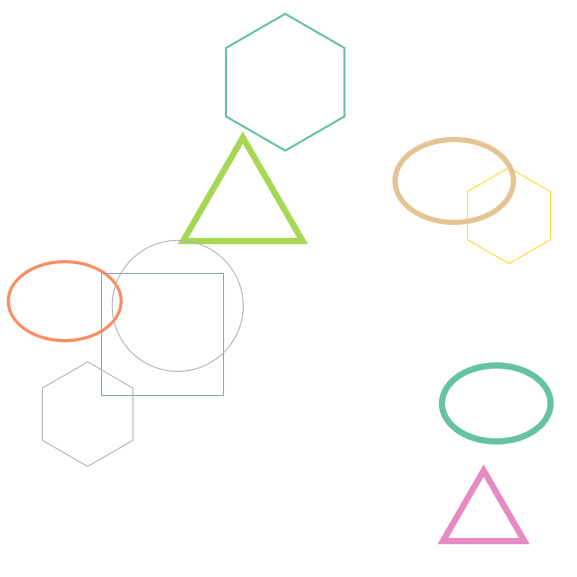[{"shape": "hexagon", "thickness": 1, "radius": 0.59, "center": [0.494, 0.857]}, {"shape": "oval", "thickness": 3, "radius": 0.47, "center": [0.859, 0.3]}, {"shape": "oval", "thickness": 1.5, "radius": 0.49, "center": [0.112, 0.478]}, {"shape": "square", "thickness": 0.5, "radius": 0.53, "center": [0.28, 0.422]}, {"shape": "triangle", "thickness": 3, "radius": 0.41, "center": [0.837, 0.103]}, {"shape": "triangle", "thickness": 3, "radius": 0.6, "center": [0.421, 0.641]}, {"shape": "hexagon", "thickness": 0.5, "radius": 0.42, "center": [0.881, 0.626]}, {"shape": "oval", "thickness": 2.5, "radius": 0.51, "center": [0.787, 0.686]}, {"shape": "hexagon", "thickness": 0.5, "radius": 0.45, "center": [0.152, 0.282]}, {"shape": "circle", "thickness": 0.5, "radius": 0.57, "center": [0.308, 0.469]}]